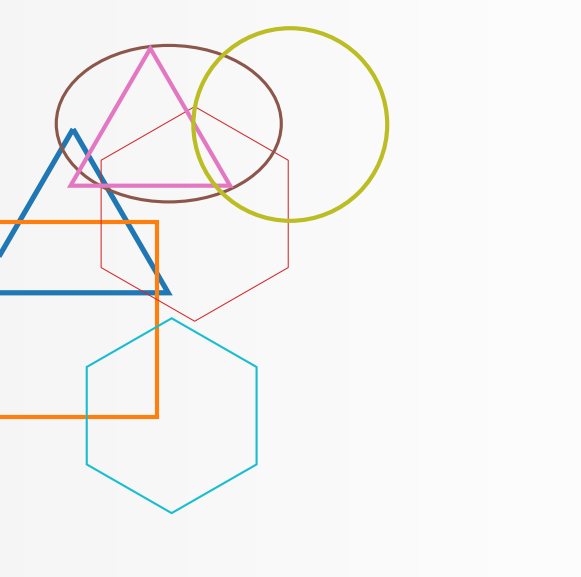[{"shape": "triangle", "thickness": 2.5, "radius": 0.94, "center": [0.126, 0.587]}, {"shape": "square", "thickness": 2, "radius": 0.85, "center": [0.101, 0.446]}, {"shape": "hexagon", "thickness": 0.5, "radius": 0.93, "center": [0.335, 0.629]}, {"shape": "oval", "thickness": 1.5, "radius": 0.97, "center": [0.29, 0.785]}, {"shape": "triangle", "thickness": 2, "radius": 0.79, "center": [0.259, 0.757]}, {"shape": "circle", "thickness": 2, "radius": 0.83, "center": [0.499, 0.784]}, {"shape": "hexagon", "thickness": 1, "radius": 0.84, "center": [0.295, 0.279]}]